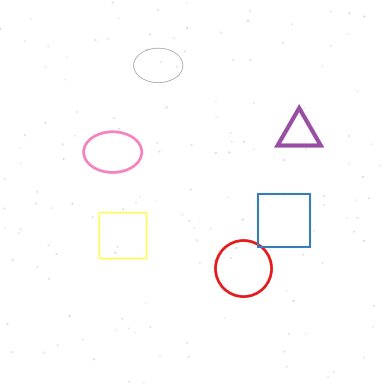[{"shape": "circle", "thickness": 2, "radius": 0.36, "center": [0.633, 0.302]}, {"shape": "square", "thickness": 1.5, "radius": 0.34, "center": [0.739, 0.427]}, {"shape": "triangle", "thickness": 3, "radius": 0.32, "center": [0.777, 0.654]}, {"shape": "square", "thickness": 1, "radius": 0.3, "center": [0.318, 0.389]}, {"shape": "oval", "thickness": 2, "radius": 0.38, "center": [0.293, 0.605]}, {"shape": "oval", "thickness": 0.5, "radius": 0.32, "center": [0.411, 0.83]}]